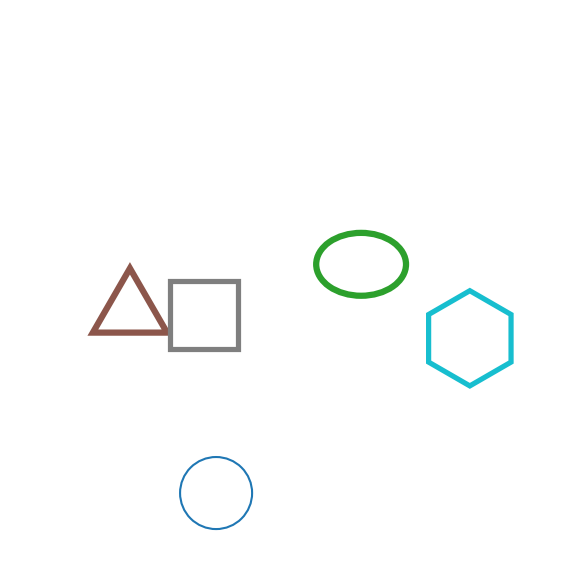[{"shape": "circle", "thickness": 1, "radius": 0.31, "center": [0.374, 0.145]}, {"shape": "oval", "thickness": 3, "radius": 0.39, "center": [0.625, 0.541]}, {"shape": "triangle", "thickness": 3, "radius": 0.37, "center": [0.225, 0.46]}, {"shape": "square", "thickness": 2.5, "radius": 0.3, "center": [0.353, 0.454]}, {"shape": "hexagon", "thickness": 2.5, "radius": 0.41, "center": [0.814, 0.413]}]